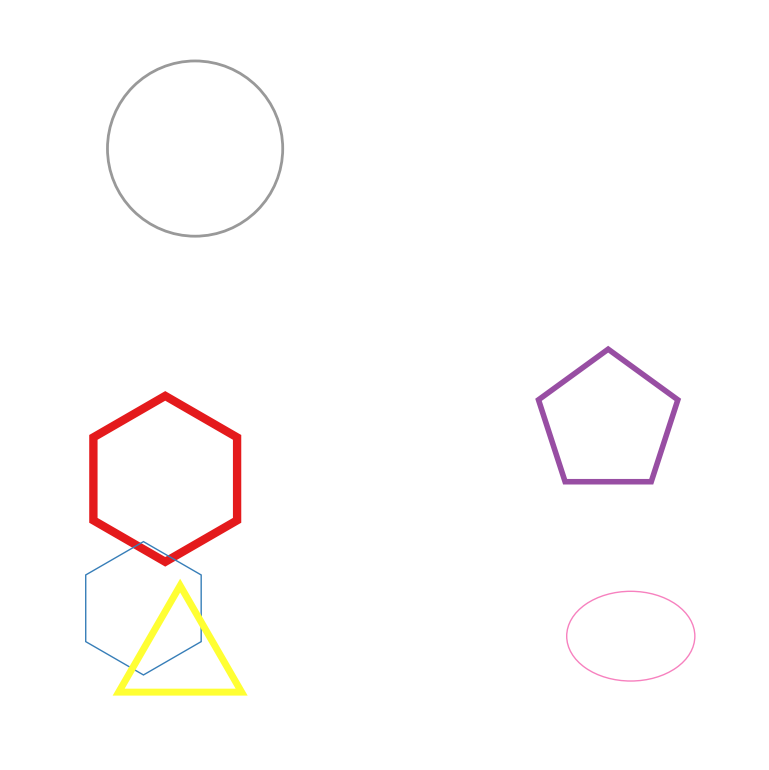[{"shape": "hexagon", "thickness": 3, "radius": 0.54, "center": [0.215, 0.378]}, {"shape": "hexagon", "thickness": 0.5, "radius": 0.43, "center": [0.186, 0.21]}, {"shape": "pentagon", "thickness": 2, "radius": 0.48, "center": [0.79, 0.451]}, {"shape": "triangle", "thickness": 2.5, "radius": 0.46, "center": [0.234, 0.147]}, {"shape": "oval", "thickness": 0.5, "radius": 0.42, "center": [0.819, 0.174]}, {"shape": "circle", "thickness": 1, "radius": 0.57, "center": [0.253, 0.807]}]